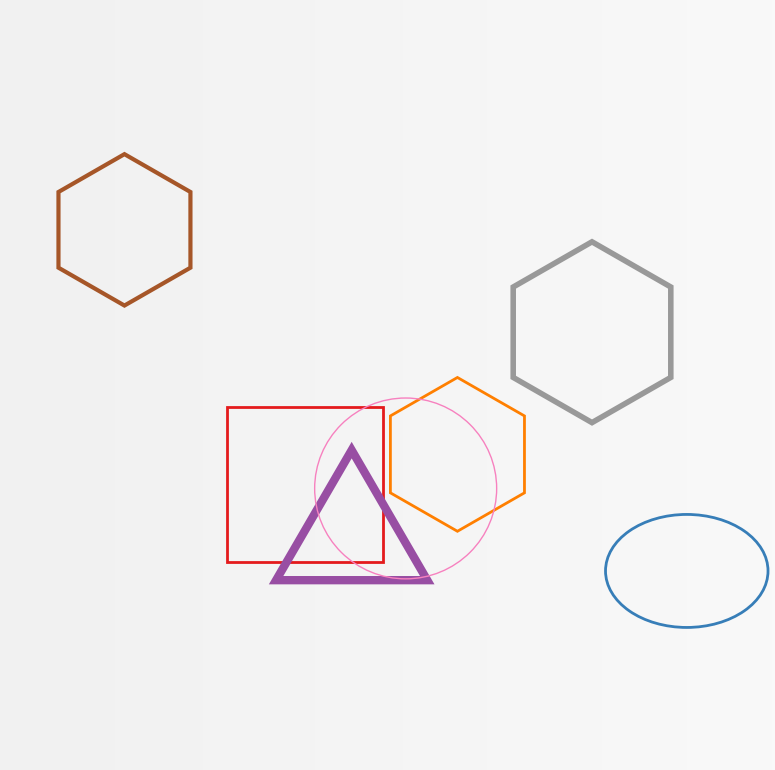[{"shape": "square", "thickness": 1, "radius": 0.5, "center": [0.394, 0.371]}, {"shape": "oval", "thickness": 1, "radius": 0.52, "center": [0.886, 0.259]}, {"shape": "triangle", "thickness": 3, "radius": 0.56, "center": [0.454, 0.303]}, {"shape": "hexagon", "thickness": 1, "radius": 0.5, "center": [0.59, 0.41]}, {"shape": "hexagon", "thickness": 1.5, "radius": 0.49, "center": [0.161, 0.701]}, {"shape": "circle", "thickness": 0.5, "radius": 0.59, "center": [0.523, 0.366]}, {"shape": "hexagon", "thickness": 2, "radius": 0.59, "center": [0.764, 0.569]}]